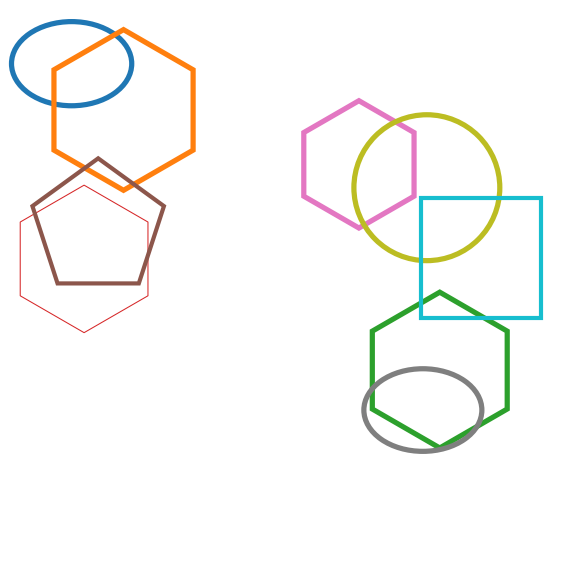[{"shape": "oval", "thickness": 2.5, "radius": 0.52, "center": [0.124, 0.889]}, {"shape": "hexagon", "thickness": 2.5, "radius": 0.7, "center": [0.214, 0.809]}, {"shape": "hexagon", "thickness": 2.5, "radius": 0.67, "center": [0.761, 0.358]}, {"shape": "hexagon", "thickness": 0.5, "radius": 0.64, "center": [0.146, 0.551]}, {"shape": "pentagon", "thickness": 2, "radius": 0.6, "center": [0.17, 0.605]}, {"shape": "hexagon", "thickness": 2.5, "radius": 0.55, "center": [0.622, 0.715]}, {"shape": "oval", "thickness": 2.5, "radius": 0.51, "center": [0.732, 0.289]}, {"shape": "circle", "thickness": 2.5, "radius": 0.63, "center": [0.739, 0.674]}, {"shape": "square", "thickness": 2, "radius": 0.52, "center": [0.833, 0.553]}]